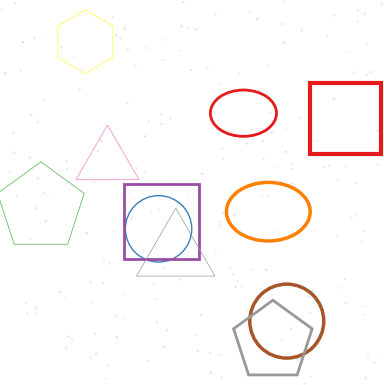[{"shape": "oval", "thickness": 2, "radius": 0.43, "center": [0.632, 0.706]}, {"shape": "square", "thickness": 3, "radius": 0.46, "center": [0.897, 0.693]}, {"shape": "circle", "thickness": 1, "radius": 0.43, "center": [0.412, 0.406]}, {"shape": "pentagon", "thickness": 0.5, "radius": 0.59, "center": [0.106, 0.461]}, {"shape": "square", "thickness": 2, "radius": 0.49, "center": [0.419, 0.425]}, {"shape": "oval", "thickness": 2.5, "radius": 0.54, "center": [0.697, 0.45]}, {"shape": "hexagon", "thickness": 0.5, "radius": 0.41, "center": [0.222, 0.892]}, {"shape": "circle", "thickness": 2.5, "radius": 0.48, "center": [0.745, 0.166]}, {"shape": "triangle", "thickness": 0.5, "radius": 0.47, "center": [0.279, 0.581]}, {"shape": "pentagon", "thickness": 2, "radius": 0.54, "center": [0.709, 0.113]}, {"shape": "triangle", "thickness": 0.5, "radius": 0.59, "center": [0.457, 0.342]}]